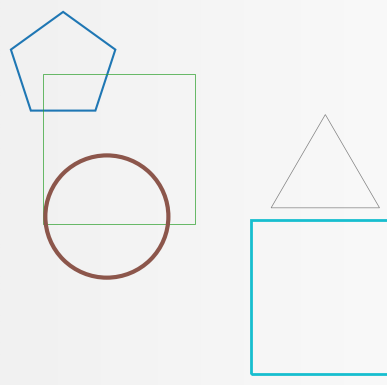[{"shape": "pentagon", "thickness": 1.5, "radius": 0.71, "center": [0.163, 0.827]}, {"shape": "square", "thickness": 0.5, "radius": 0.98, "center": [0.307, 0.613]}, {"shape": "circle", "thickness": 3, "radius": 0.79, "center": [0.276, 0.438]}, {"shape": "triangle", "thickness": 0.5, "radius": 0.81, "center": [0.84, 0.541]}, {"shape": "square", "thickness": 2, "radius": 1.0, "center": [0.847, 0.227]}]